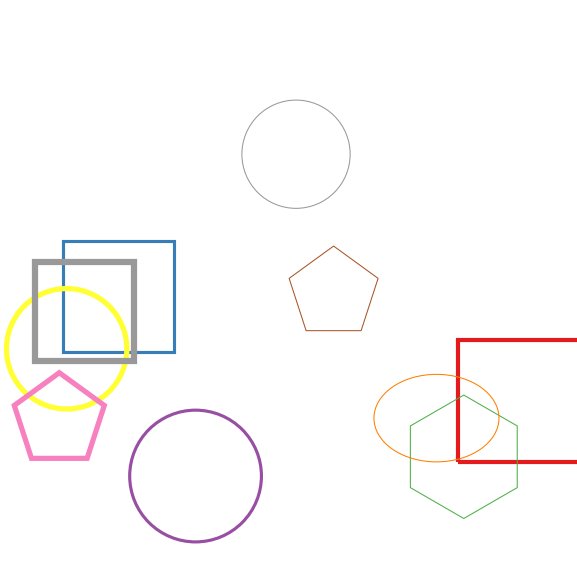[{"shape": "square", "thickness": 2, "radius": 0.53, "center": [0.899, 0.305]}, {"shape": "square", "thickness": 1.5, "radius": 0.48, "center": [0.205, 0.486]}, {"shape": "hexagon", "thickness": 0.5, "radius": 0.53, "center": [0.803, 0.208]}, {"shape": "circle", "thickness": 1.5, "radius": 0.57, "center": [0.339, 0.175]}, {"shape": "oval", "thickness": 0.5, "radius": 0.54, "center": [0.756, 0.275]}, {"shape": "circle", "thickness": 2.5, "radius": 0.52, "center": [0.115, 0.395]}, {"shape": "pentagon", "thickness": 0.5, "radius": 0.4, "center": [0.578, 0.492]}, {"shape": "pentagon", "thickness": 2.5, "radius": 0.41, "center": [0.103, 0.272]}, {"shape": "circle", "thickness": 0.5, "radius": 0.47, "center": [0.513, 0.732]}, {"shape": "square", "thickness": 3, "radius": 0.43, "center": [0.146, 0.46]}]